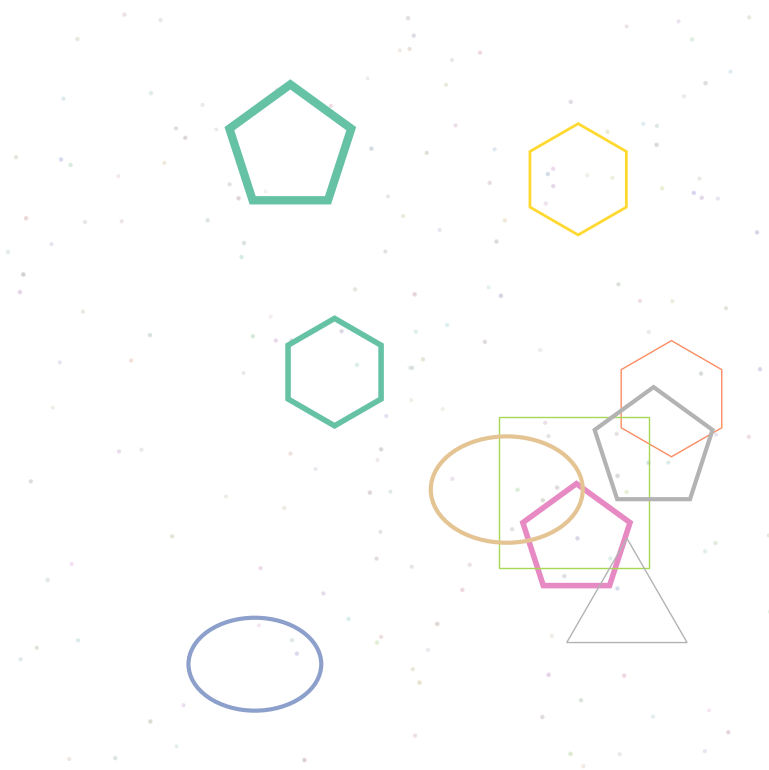[{"shape": "hexagon", "thickness": 2, "radius": 0.35, "center": [0.434, 0.517]}, {"shape": "pentagon", "thickness": 3, "radius": 0.42, "center": [0.377, 0.807]}, {"shape": "hexagon", "thickness": 0.5, "radius": 0.38, "center": [0.872, 0.482]}, {"shape": "oval", "thickness": 1.5, "radius": 0.43, "center": [0.331, 0.137]}, {"shape": "pentagon", "thickness": 2, "radius": 0.37, "center": [0.749, 0.299]}, {"shape": "square", "thickness": 0.5, "radius": 0.49, "center": [0.746, 0.361]}, {"shape": "hexagon", "thickness": 1, "radius": 0.36, "center": [0.751, 0.767]}, {"shape": "oval", "thickness": 1.5, "radius": 0.49, "center": [0.658, 0.364]}, {"shape": "pentagon", "thickness": 1.5, "radius": 0.4, "center": [0.849, 0.417]}, {"shape": "triangle", "thickness": 0.5, "radius": 0.45, "center": [0.814, 0.211]}]